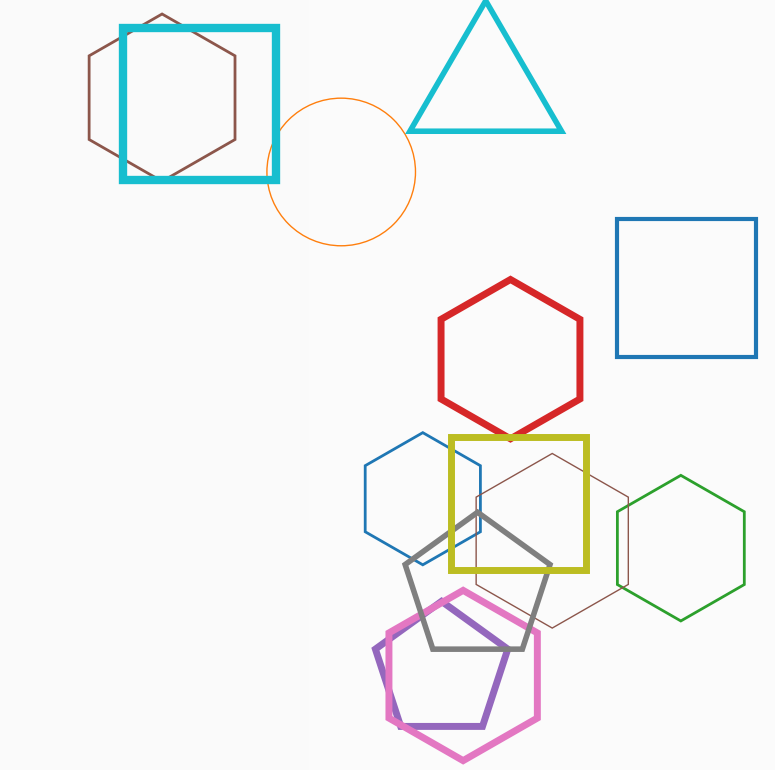[{"shape": "square", "thickness": 1.5, "radius": 0.45, "center": [0.885, 0.626]}, {"shape": "hexagon", "thickness": 1, "radius": 0.43, "center": [0.546, 0.352]}, {"shape": "circle", "thickness": 0.5, "radius": 0.48, "center": [0.44, 0.777]}, {"shape": "hexagon", "thickness": 1, "radius": 0.47, "center": [0.879, 0.288]}, {"shape": "hexagon", "thickness": 2.5, "radius": 0.52, "center": [0.659, 0.534]}, {"shape": "pentagon", "thickness": 2.5, "radius": 0.45, "center": [0.57, 0.129]}, {"shape": "hexagon", "thickness": 0.5, "radius": 0.57, "center": [0.713, 0.298]}, {"shape": "hexagon", "thickness": 1, "radius": 0.54, "center": [0.209, 0.873]}, {"shape": "hexagon", "thickness": 2.5, "radius": 0.55, "center": [0.598, 0.123]}, {"shape": "pentagon", "thickness": 2, "radius": 0.49, "center": [0.616, 0.236]}, {"shape": "square", "thickness": 2.5, "radius": 0.43, "center": [0.669, 0.346]}, {"shape": "square", "thickness": 3, "radius": 0.49, "center": [0.257, 0.865]}, {"shape": "triangle", "thickness": 2, "radius": 0.56, "center": [0.627, 0.886]}]